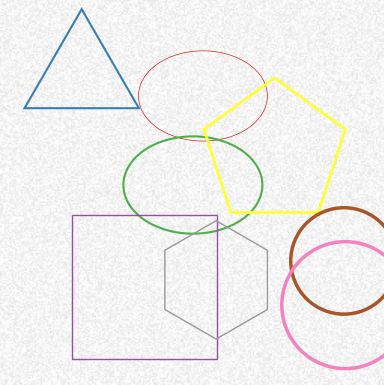[{"shape": "oval", "thickness": 0.5, "radius": 0.84, "center": [0.527, 0.751]}, {"shape": "triangle", "thickness": 1.5, "radius": 0.86, "center": [0.212, 0.805]}, {"shape": "oval", "thickness": 1.5, "radius": 0.9, "center": [0.501, 0.519]}, {"shape": "square", "thickness": 1, "radius": 0.94, "center": [0.375, 0.255]}, {"shape": "pentagon", "thickness": 2, "radius": 0.97, "center": [0.713, 0.604]}, {"shape": "circle", "thickness": 2.5, "radius": 0.69, "center": [0.893, 0.322]}, {"shape": "circle", "thickness": 2.5, "radius": 0.82, "center": [0.897, 0.207]}, {"shape": "hexagon", "thickness": 1, "radius": 0.77, "center": [0.561, 0.273]}]